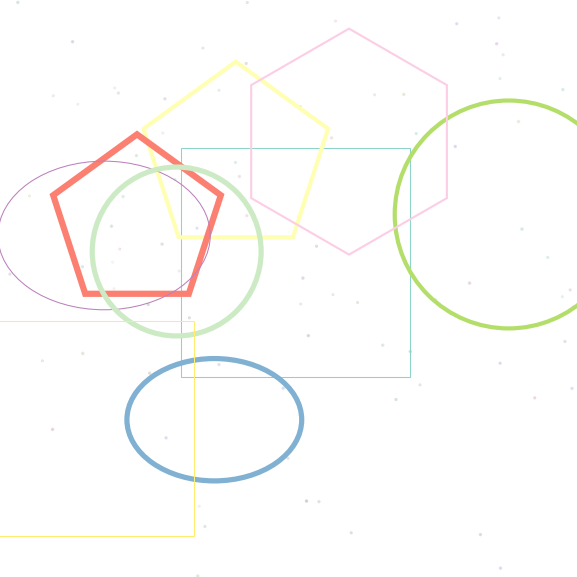[{"shape": "square", "thickness": 0.5, "radius": 0.99, "center": [0.511, 0.545]}, {"shape": "pentagon", "thickness": 2, "radius": 0.84, "center": [0.408, 0.724]}, {"shape": "pentagon", "thickness": 3, "radius": 0.76, "center": [0.237, 0.614]}, {"shape": "oval", "thickness": 2.5, "radius": 0.76, "center": [0.371, 0.272]}, {"shape": "circle", "thickness": 2, "radius": 0.99, "center": [0.881, 0.628]}, {"shape": "hexagon", "thickness": 1, "radius": 0.98, "center": [0.604, 0.754]}, {"shape": "oval", "thickness": 0.5, "radius": 0.92, "center": [0.18, 0.591]}, {"shape": "circle", "thickness": 2.5, "radius": 0.73, "center": [0.306, 0.564]}, {"shape": "square", "thickness": 0.5, "radius": 0.93, "center": [0.15, 0.257]}]